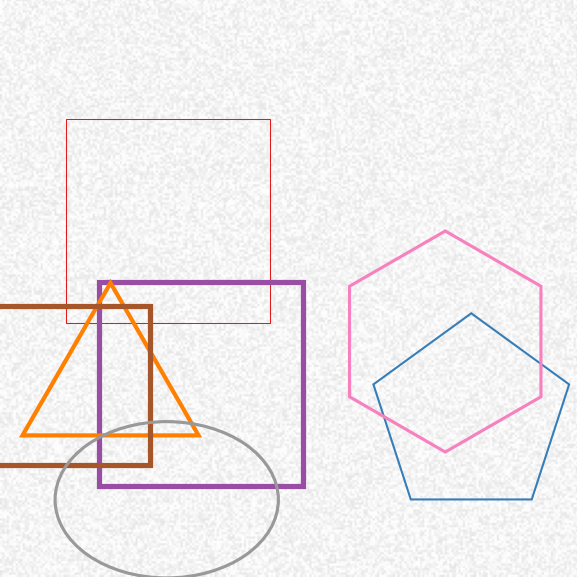[{"shape": "square", "thickness": 0.5, "radius": 0.88, "center": [0.291, 0.617]}, {"shape": "pentagon", "thickness": 1, "radius": 0.89, "center": [0.816, 0.278]}, {"shape": "square", "thickness": 2.5, "radius": 0.88, "center": [0.348, 0.334]}, {"shape": "triangle", "thickness": 2, "radius": 0.88, "center": [0.191, 0.333]}, {"shape": "square", "thickness": 2.5, "radius": 0.69, "center": [0.123, 0.332]}, {"shape": "hexagon", "thickness": 1.5, "radius": 0.96, "center": [0.771, 0.408]}, {"shape": "oval", "thickness": 1.5, "radius": 0.97, "center": [0.289, 0.134]}]